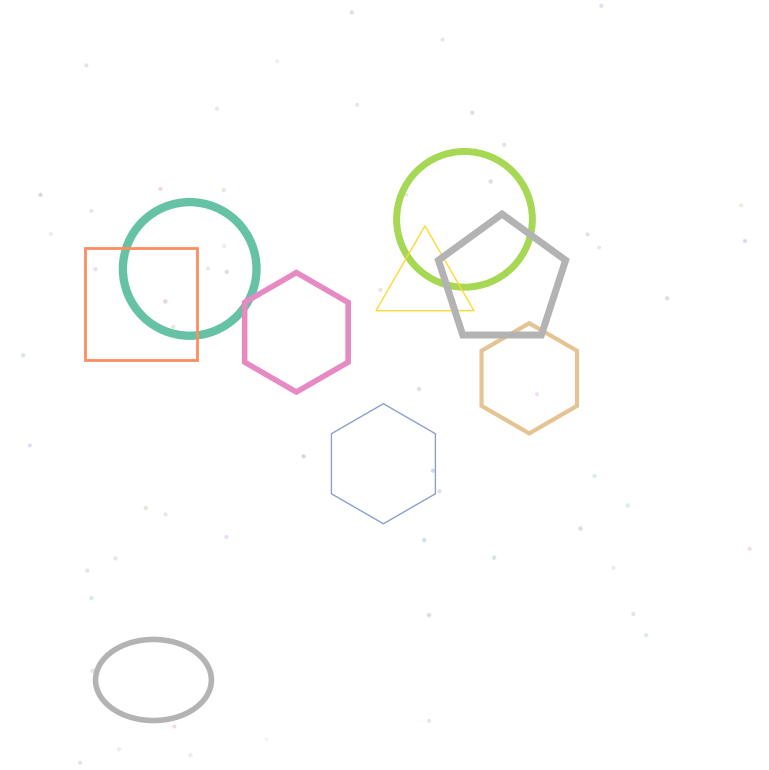[{"shape": "circle", "thickness": 3, "radius": 0.43, "center": [0.246, 0.651]}, {"shape": "square", "thickness": 1, "radius": 0.36, "center": [0.184, 0.605]}, {"shape": "hexagon", "thickness": 0.5, "radius": 0.39, "center": [0.498, 0.398]}, {"shape": "hexagon", "thickness": 2, "radius": 0.39, "center": [0.385, 0.568]}, {"shape": "circle", "thickness": 2.5, "radius": 0.44, "center": [0.603, 0.715]}, {"shape": "triangle", "thickness": 0.5, "radius": 0.37, "center": [0.552, 0.633]}, {"shape": "hexagon", "thickness": 1.5, "radius": 0.36, "center": [0.687, 0.509]}, {"shape": "pentagon", "thickness": 2.5, "radius": 0.43, "center": [0.652, 0.635]}, {"shape": "oval", "thickness": 2, "radius": 0.38, "center": [0.199, 0.117]}]